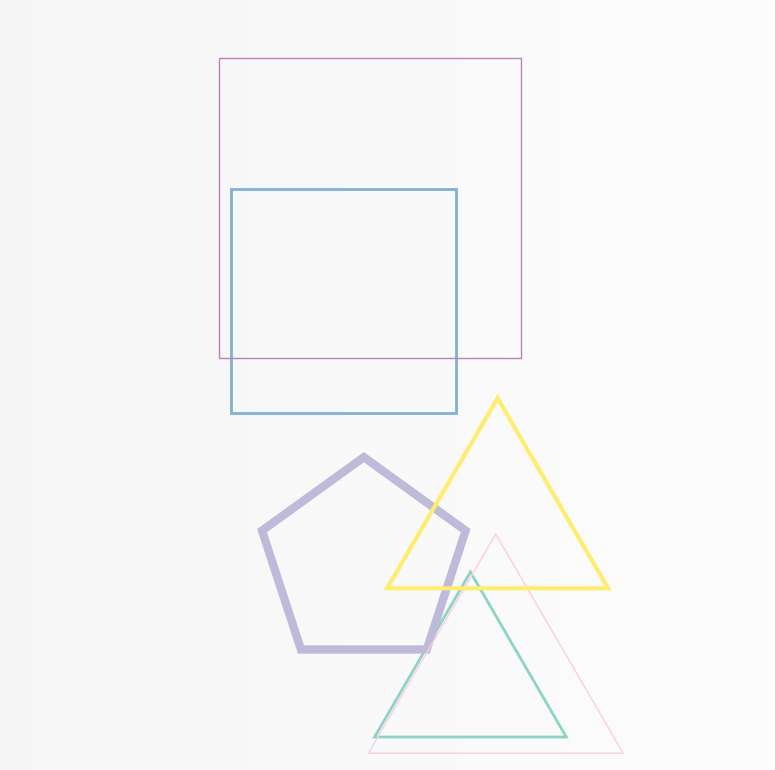[{"shape": "triangle", "thickness": 1, "radius": 0.71, "center": [0.607, 0.114]}, {"shape": "pentagon", "thickness": 3, "radius": 0.69, "center": [0.469, 0.268]}, {"shape": "square", "thickness": 1, "radius": 0.73, "center": [0.443, 0.609]}, {"shape": "triangle", "thickness": 0.5, "radius": 0.95, "center": [0.64, 0.117]}, {"shape": "square", "thickness": 0.5, "radius": 0.98, "center": [0.477, 0.73]}, {"shape": "triangle", "thickness": 1.5, "radius": 0.82, "center": [0.642, 0.318]}]